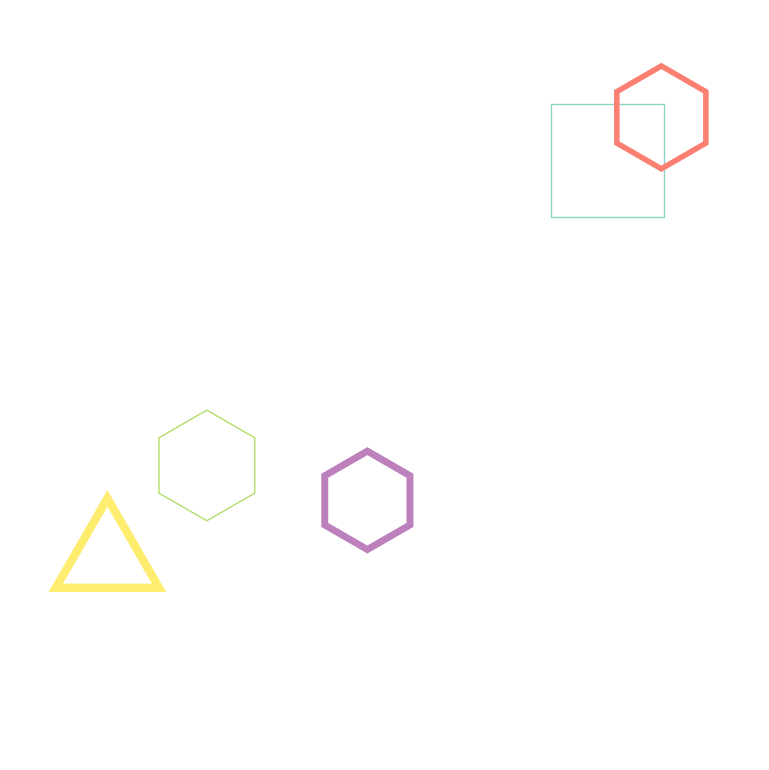[{"shape": "square", "thickness": 0.5, "radius": 0.37, "center": [0.788, 0.791]}, {"shape": "hexagon", "thickness": 2, "radius": 0.33, "center": [0.859, 0.848]}, {"shape": "hexagon", "thickness": 0.5, "radius": 0.36, "center": [0.269, 0.396]}, {"shape": "hexagon", "thickness": 2.5, "radius": 0.32, "center": [0.477, 0.35]}, {"shape": "triangle", "thickness": 3, "radius": 0.39, "center": [0.14, 0.275]}]